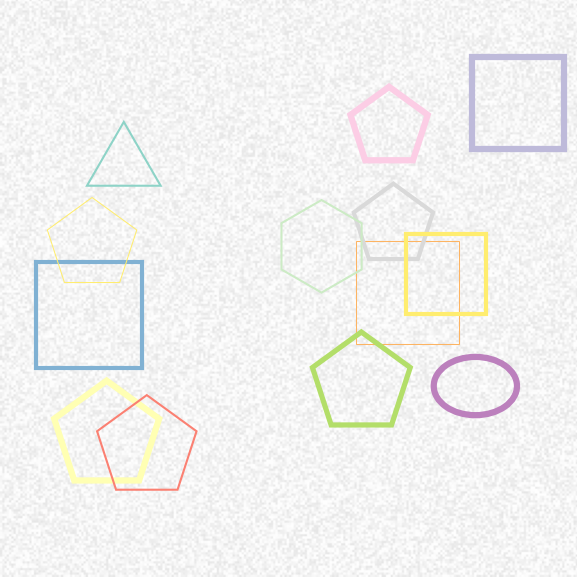[{"shape": "triangle", "thickness": 1, "radius": 0.37, "center": [0.214, 0.714]}, {"shape": "pentagon", "thickness": 3, "radius": 0.48, "center": [0.185, 0.244]}, {"shape": "square", "thickness": 3, "radius": 0.4, "center": [0.897, 0.821]}, {"shape": "pentagon", "thickness": 1, "radius": 0.45, "center": [0.254, 0.224]}, {"shape": "square", "thickness": 2, "radius": 0.46, "center": [0.155, 0.454]}, {"shape": "square", "thickness": 0.5, "radius": 0.45, "center": [0.705, 0.492]}, {"shape": "pentagon", "thickness": 2.5, "radius": 0.44, "center": [0.626, 0.335]}, {"shape": "pentagon", "thickness": 3, "radius": 0.35, "center": [0.674, 0.778]}, {"shape": "pentagon", "thickness": 2, "radius": 0.36, "center": [0.681, 0.609]}, {"shape": "oval", "thickness": 3, "radius": 0.36, "center": [0.823, 0.331]}, {"shape": "hexagon", "thickness": 1, "radius": 0.4, "center": [0.557, 0.573]}, {"shape": "square", "thickness": 2, "radius": 0.35, "center": [0.773, 0.524]}, {"shape": "pentagon", "thickness": 0.5, "radius": 0.41, "center": [0.159, 0.576]}]